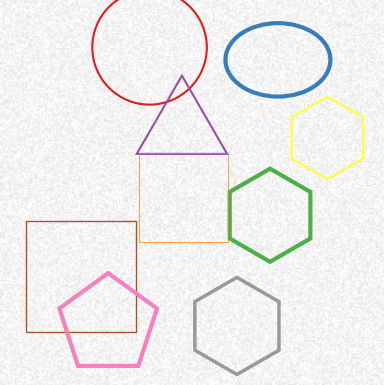[{"shape": "circle", "thickness": 1.5, "radius": 0.74, "center": [0.388, 0.877]}, {"shape": "oval", "thickness": 3, "radius": 0.68, "center": [0.722, 0.845]}, {"shape": "hexagon", "thickness": 3, "radius": 0.6, "center": [0.701, 0.441]}, {"shape": "triangle", "thickness": 1.5, "radius": 0.68, "center": [0.473, 0.668]}, {"shape": "square", "thickness": 0.5, "radius": 0.58, "center": [0.477, 0.487]}, {"shape": "hexagon", "thickness": 1.5, "radius": 0.54, "center": [0.851, 0.642]}, {"shape": "square", "thickness": 1, "radius": 0.72, "center": [0.21, 0.282]}, {"shape": "pentagon", "thickness": 3, "radius": 0.67, "center": [0.281, 0.157]}, {"shape": "hexagon", "thickness": 2.5, "radius": 0.63, "center": [0.615, 0.153]}]